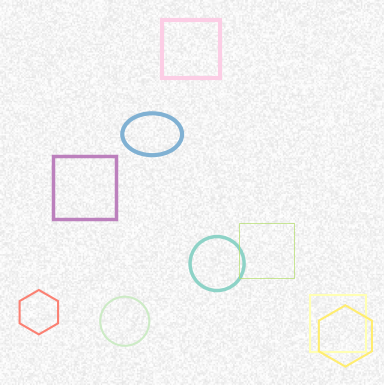[{"shape": "circle", "thickness": 2.5, "radius": 0.35, "center": [0.564, 0.315]}, {"shape": "square", "thickness": 1.5, "radius": 0.37, "center": [0.878, 0.159]}, {"shape": "hexagon", "thickness": 1.5, "radius": 0.29, "center": [0.101, 0.189]}, {"shape": "oval", "thickness": 3, "radius": 0.39, "center": [0.395, 0.651]}, {"shape": "square", "thickness": 0.5, "radius": 0.36, "center": [0.692, 0.35]}, {"shape": "square", "thickness": 3, "radius": 0.38, "center": [0.495, 0.872]}, {"shape": "square", "thickness": 2.5, "radius": 0.41, "center": [0.219, 0.513]}, {"shape": "circle", "thickness": 1.5, "radius": 0.32, "center": [0.324, 0.166]}, {"shape": "hexagon", "thickness": 1.5, "radius": 0.4, "center": [0.897, 0.127]}]